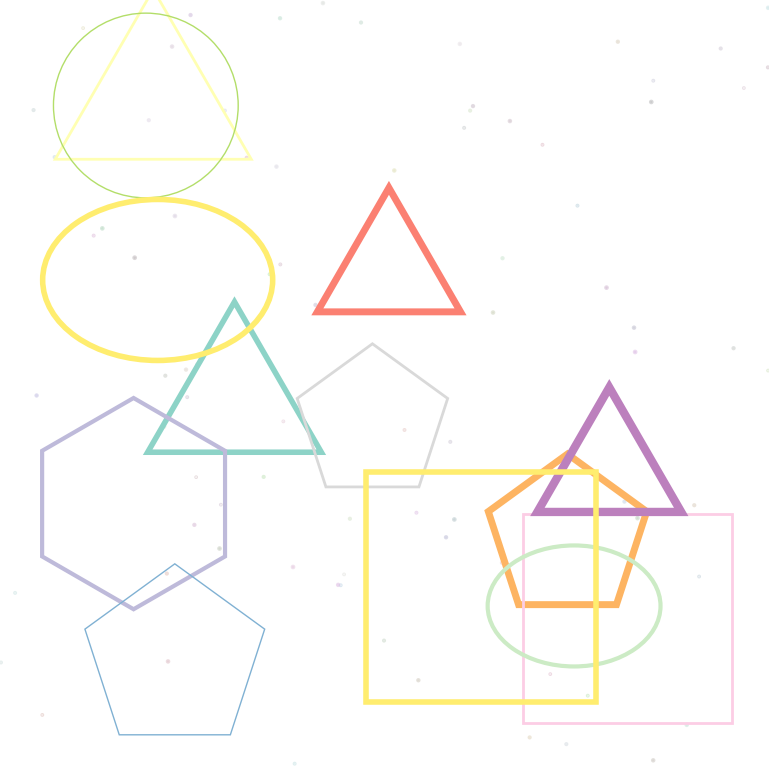[{"shape": "triangle", "thickness": 2, "radius": 0.65, "center": [0.305, 0.478]}, {"shape": "triangle", "thickness": 1, "radius": 0.74, "center": [0.199, 0.867]}, {"shape": "hexagon", "thickness": 1.5, "radius": 0.69, "center": [0.173, 0.346]}, {"shape": "triangle", "thickness": 2.5, "radius": 0.54, "center": [0.505, 0.649]}, {"shape": "pentagon", "thickness": 0.5, "radius": 0.61, "center": [0.227, 0.145]}, {"shape": "pentagon", "thickness": 2.5, "radius": 0.54, "center": [0.737, 0.302]}, {"shape": "circle", "thickness": 0.5, "radius": 0.6, "center": [0.189, 0.863]}, {"shape": "square", "thickness": 1, "radius": 0.68, "center": [0.815, 0.197]}, {"shape": "pentagon", "thickness": 1, "radius": 0.51, "center": [0.484, 0.451]}, {"shape": "triangle", "thickness": 3, "radius": 0.54, "center": [0.791, 0.389]}, {"shape": "oval", "thickness": 1.5, "radius": 0.56, "center": [0.746, 0.213]}, {"shape": "square", "thickness": 2, "radius": 0.75, "center": [0.625, 0.238]}, {"shape": "oval", "thickness": 2, "radius": 0.75, "center": [0.205, 0.636]}]